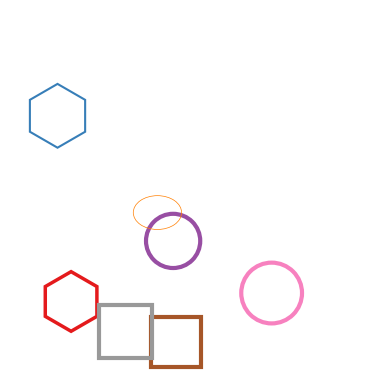[{"shape": "hexagon", "thickness": 2.5, "radius": 0.39, "center": [0.185, 0.217]}, {"shape": "hexagon", "thickness": 1.5, "radius": 0.41, "center": [0.149, 0.699]}, {"shape": "circle", "thickness": 3, "radius": 0.35, "center": [0.45, 0.374]}, {"shape": "oval", "thickness": 0.5, "radius": 0.31, "center": [0.409, 0.448]}, {"shape": "square", "thickness": 3, "radius": 0.33, "center": [0.457, 0.112]}, {"shape": "circle", "thickness": 3, "radius": 0.39, "center": [0.706, 0.239]}, {"shape": "square", "thickness": 3, "radius": 0.34, "center": [0.326, 0.139]}]